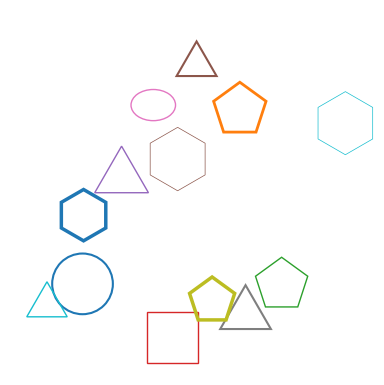[{"shape": "hexagon", "thickness": 2.5, "radius": 0.33, "center": [0.217, 0.441]}, {"shape": "circle", "thickness": 1.5, "radius": 0.39, "center": [0.214, 0.263]}, {"shape": "pentagon", "thickness": 2, "radius": 0.36, "center": [0.623, 0.715]}, {"shape": "pentagon", "thickness": 1, "radius": 0.36, "center": [0.731, 0.26]}, {"shape": "square", "thickness": 1, "radius": 0.33, "center": [0.448, 0.124]}, {"shape": "triangle", "thickness": 1, "radius": 0.4, "center": [0.316, 0.54]}, {"shape": "triangle", "thickness": 1.5, "radius": 0.3, "center": [0.511, 0.832]}, {"shape": "hexagon", "thickness": 0.5, "radius": 0.41, "center": [0.461, 0.587]}, {"shape": "oval", "thickness": 1, "radius": 0.29, "center": [0.398, 0.727]}, {"shape": "triangle", "thickness": 1.5, "radius": 0.38, "center": [0.638, 0.183]}, {"shape": "pentagon", "thickness": 2.5, "radius": 0.31, "center": [0.551, 0.219]}, {"shape": "hexagon", "thickness": 0.5, "radius": 0.41, "center": [0.897, 0.68]}, {"shape": "triangle", "thickness": 1, "radius": 0.3, "center": [0.122, 0.207]}]